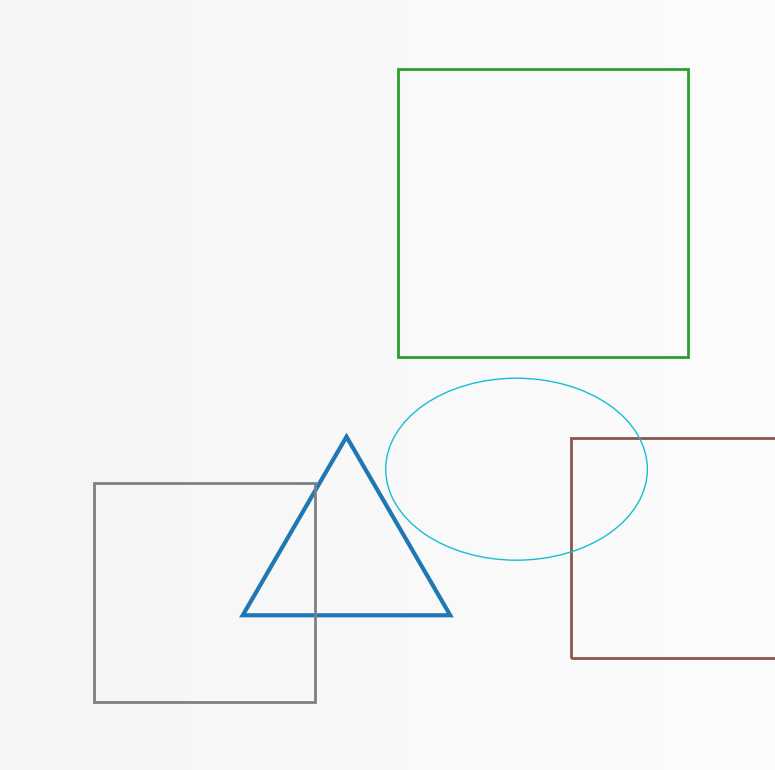[{"shape": "triangle", "thickness": 1.5, "radius": 0.77, "center": [0.447, 0.278]}, {"shape": "square", "thickness": 1, "radius": 0.93, "center": [0.701, 0.723]}, {"shape": "square", "thickness": 1, "radius": 0.72, "center": [0.88, 0.289]}, {"shape": "square", "thickness": 1, "radius": 0.71, "center": [0.264, 0.23]}, {"shape": "oval", "thickness": 0.5, "radius": 0.84, "center": [0.667, 0.391]}]